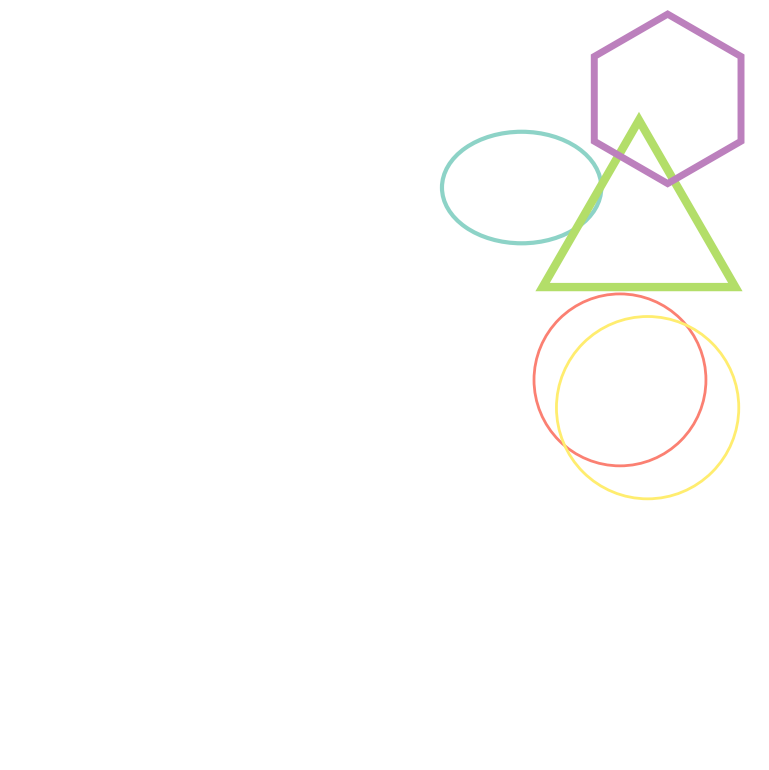[{"shape": "oval", "thickness": 1.5, "radius": 0.52, "center": [0.677, 0.756]}, {"shape": "circle", "thickness": 1, "radius": 0.56, "center": [0.805, 0.507]}, {"shape": "triangle", "thickness": 3, "radius": 0.72, "center": [0.83, 0.699]}, {"shape": "hexagon", "thickness": 2.5, "radius": 0.55, "center": [0.867, 0.872]}, {"shape": "circle", "thickness": 1, "radius": 0.59, "center": [0.841, 0.471]}]